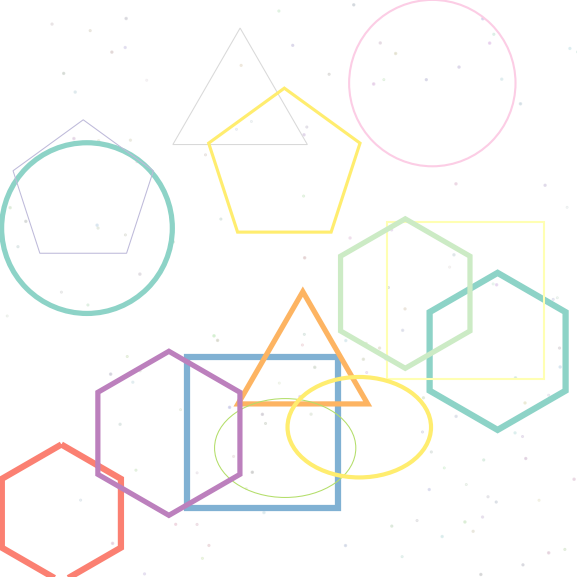[{"shape": "circle", "thickness": 2.5, "radius": 0.74, "center": [0.151, 0.604]}, {"shape": "hexagon", "thickness": 3, "radius": 0.68, "center": [0.862, 0.391]}, {"shape": "square", "thickness": 1, "radius": 0.68, "center": [0.806, 0.479]}, {"shape": "pentagon", "thickness": 0.5, "radius": 0.64, "center": [0.144, 0.664]}, {"shape": "hexagon", "thickness": 3, "radius": 0.6, "center": [0.106, 0.11]}, {"shape": "square", "thickness": 3, "radius": 0.65, "center": [0.454, 0.25]}, {"shape": "triangle", "thickness": 2.5, "radius": 0.65, "center": [0.524, 0.365]}, {"shape": "oval", "thickness": 0.5, "radius": 0.61, "center": [0.494, 0.223]}, {"shape": "circle", "thickness": 1, "radius": 0.72, "center": [0.749, 0.855]}, {"shape": "triangle", "thickness": 0.5, "radius": 0.67, "center": [0.416, 0.816]}, {"shape": "hexagon", "thickness": 2.5, "radius": 0.71, "center": [0.292, 0.249]}, {"shape": "hexagon", "thickness": 2.5, "radius": 0.65, "center": [0.702, 0.491]}, {"shape": "pentagon", "thickness": 1.5, "radius": 0.69, "center": [0.492, 0.709]}, {"shape": "oval", "thickness": 2, "radius": 0.62, "center": [0.622, 0.259]}]